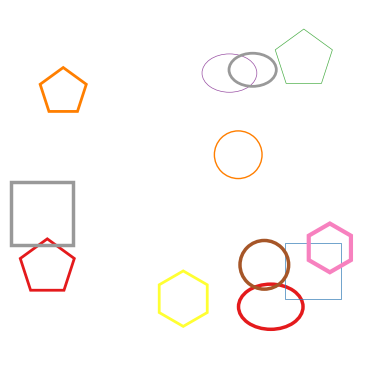[{"shape": "oval", "thickness": 2.5, "radius": 0.42, "center": [0.703, 0.203]}, {"shape": "pentagon", "thickness": 2, "radius": 0.37, "center": [0.123, 0.306]}, {"shape": "square", "thickness": 0.5, "radius": 0.36, "center": [0.813, 0.296]}, {"shape": "pentagon", "thickness": 0.5, "radius": 0.39, "center": [0.789, 0.846]}, {"shape": "oval", "thickness": 0.5, "radius": 0.36, "center": [0.596, 0.81]}, {"shape": "circle", "thickness": 1, "radius": 0.31, "center": [0.619, 0.598]}, {"shape": "pentagon", "thickness": 2, "radius": 0.32, "center": [0.164, 0.762]}, {"shape": "hexagon", "thickness": 2, "radius": 0.36, "center": [0.476, 0.224]}, {"shape": "circle", "thickness": 2.5, "radius": 0.32, "center": [0.687, 0.312]}, {"shape": "hexagon", "thickness": 3, "radius": 0.32, "center": [0.857, 0.356]}, {"shape": "oval", "thickness": 2, "radius": 0.31, "center": [0.656, 0.819]}, {"shape": "square", "thickness": 2.5, "radius": 0.41, "center": [0.109, 0.446]}]